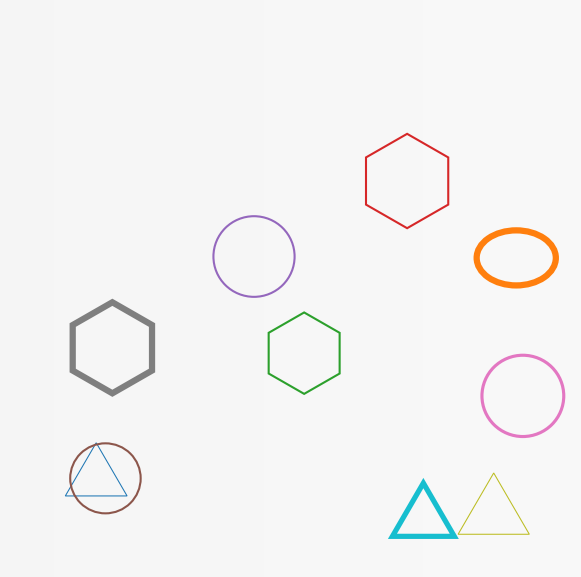[{"shape": "triangle", "thickness": 0.5, "radius": 0.31, "center": [0.166, 0.171]}, {"shape": "oval", "thickness": 3, "radius": 0.34, "center": [0.888, 0.553]}, {"shape": "hexagon", "thickness": 1, "radius": 0.35, "center": [0.523, 0.388]}, {"shape": "hexagon", "thickness": 1, "radius": 0.41, "center": [0.7, 0.686]}, {"shape": "circle", "thickness": 1, "radius": 0.35, "center": [0.437, 0.555]}, {"shape": "circle", "thickness": 1, "radius": 0.3, "center": [0.181, 0.171]}, {"shape": "circle", "thickness": 1.5, "radius": 0.35, "center": [0.9, 0.314]}, {"shape": "hexagon", "thickness": 3, "radius": 0.39, "center": [0.193, 0.397]}, {"shape": "triangle", "thickness": 0.5, "radius": 0.35, "center": [0.849, 0.109]}, {"shape": "triangle", "thickness": 2.5, "radius": 0.31, "center": [0.728, 0.101]}]